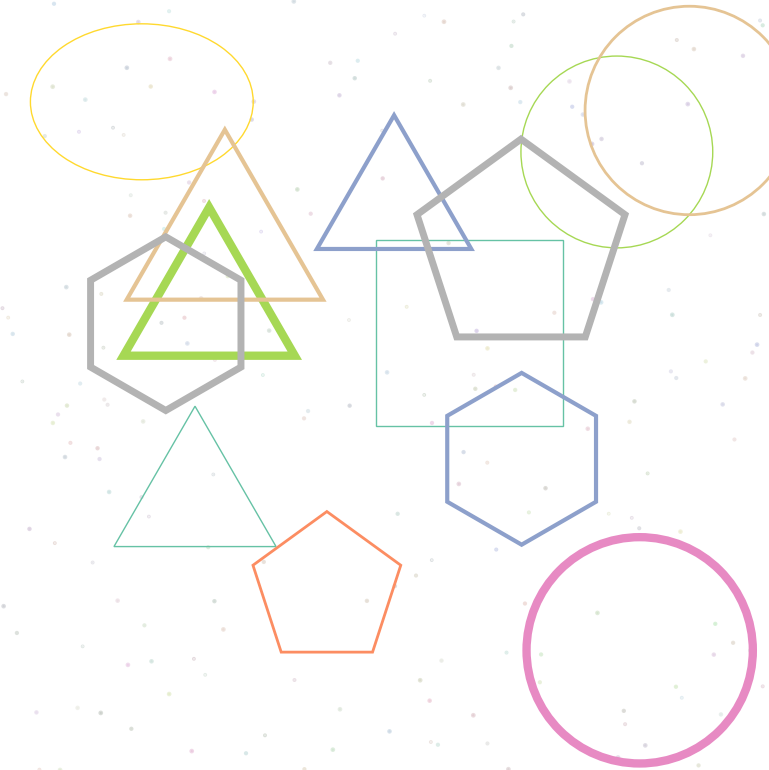[{"shape": "square", "thickness": 0.5, "radius": 0.61, "center": [0.609, 0.567]}, {"shape": "triangle", "thickness": 0.5, "radius": 0.61, "center": [0.253, 0.351]}, {"shape": "pentagon", "thickness": 1, "radius": 0.5, "center": [0.425, 0.235]}, {"shape": "hexagon", "thickness": 1.5, "radius": 0.56, "center": [0.677, 0.404]}, {"shape": "triangle", "thickness": 1.5, "radius": 0.58, "center": [0.512, 0.735]}, {"shape": "circle", "thickness": 3, "radius": 0.73, "center": [0.831, 0.155]}, {"shape": "circle", "thickness": 0.5, "radius": 0.62, "center": [0.801, 0.803]}, {"shape": "triangle", "thickness": 3, "radius": 0.64, "center": [0.272, 0.602]}, {"shape": "oval", "thickness": 0.5, "radius": 0.72, "center": [0.184, 0.868]}, {"shape": "triangle", "thickness": 1.5, "radius": 0.74, "center": [0.292, 0.684]}, {"shape": "circle", "thickness": 1, "radius": 0.68, "center": [0.895, 0.857]}, {"shape": "hexagon", "thickness": 2.5, "radius": 0.56, "center": [0.215, 0.58]}, {"shape": "pentagon", "thickness": 2.5, "radius": 0.71, "center": [0.677, 0.677]}]